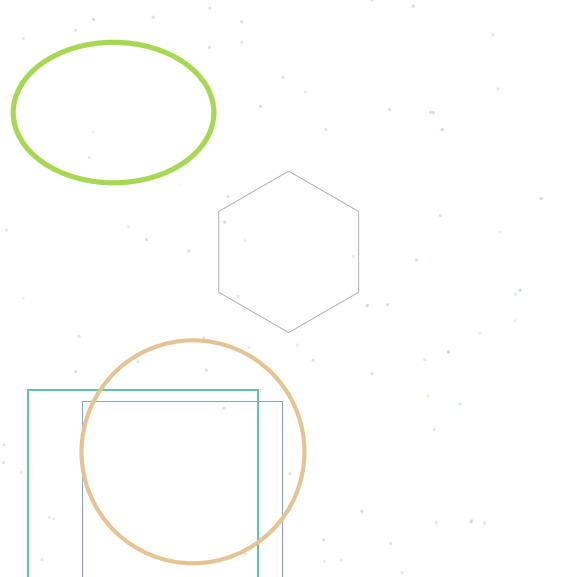[{"shape": "square", "thickness": 1, "radius": 0.99, "center": [0.248, 0.126]}, {"shape": "square", "thickness": 0.5, "radius": 0.86, "center": [0.315, 0.132]}, {"shape": "oval", "thickness": 2.5, "radius": 0.87, "center": [0.197, 0.804]}, {"shape": "circle", "thickness": 2, "radius": 0.97, "center": [0.334, 0.217]}, {"shape": "hexagon", "thickness": 0.5, "radius": 0.7, "center": [0.5, 0.563]}]